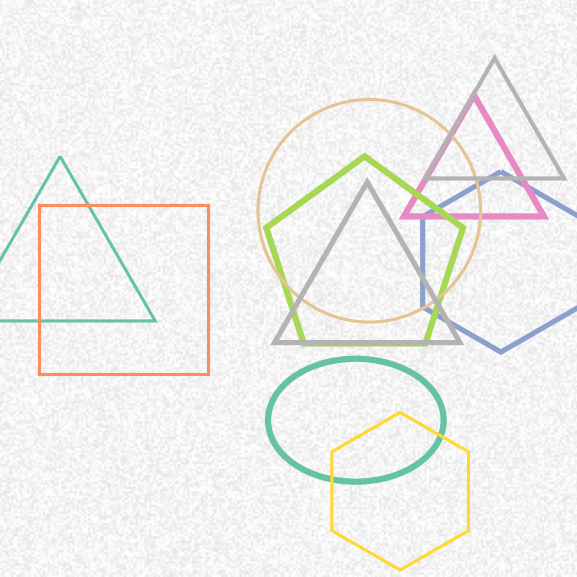[{"shape": "oval", "thickness": 3, "radius": 0.76, "center": [0.616, 0.271]}, {"shape": "triangle", "thickness": 1.5, "radius": 0.95, "center": [0.104, 0.538]}, {"shape": "square", "thickness": 1.5, "radius": 0.73, "center": [0.214, 0.498]}, {"shape": "hexagon", "thickness": 2.5, "radius": 0.78, "center": [0.867, 0.546]}, {"shape": "triangle", "thickness": 3, "radius": 0.7, "center": [0.821, 0.694]}, {"shape": "pentagon", "thickness": 3, "radius": 0.9, "center": [0.631, 0.549]}, {"shape": "hexagon", "thickness": 1.5, "radius": 0.68, "center": [0.693, 0.149]}, {"shape": "circle", "thickness": 1.5, "radius": 0.96, "center": [0.64, 0.634]}, {"shape": "triangle", "thickness": 2.5, "radius": 0.93, "center": [0.636, 0.499]}, {"shape": "triangle", "thickness": 2, "radius": 0.69, "center": [0.856, 0.76]}]